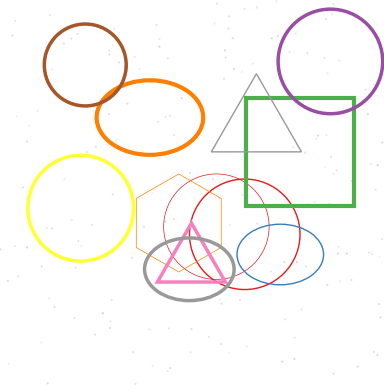[{"shape": "circle", "thickness": 0.5, "radius": 0.68, "center": [0.562, 0.411]}, {"shape": "circle", "thickness": 1, "radius": 0.72, "center": [0.636, 0.391]}, {"shape": "oval", "thickness": 1, "radius": 0.56, "center": [0.728, 0.339]}, {"shape": "square", "thickness": 3, "radius": 0.7, "center": [0.779, 0.605]}, {"shape": "circle", "thickness": 2.5, "radius": 0.68, "center": [0.858, 0.84]}, {"shape": "oval", "thickness": 3, "radius": 0.69, "center": [0.389, 0.695]}, {"shape": "hexagon", "thickness": 0.5, "radius": 0.64, "center": [0.464, 0.421]}, {"shape": "circle", "thickness": 2.5, "radius": 0.69, "center": [0.21, 0.459]}, {"shape": "circle", "thickness": 2.5, "radius": 0.53, "center": [0.221, 0.831]}, {"shape": "triangle", "thickness": 2.5, "radius": 0.51, "center": [0.497, 0.318]}, {"shape": "oval", "thickness": 2.5, "radius": 0.58, "center": [0.492, 0.301]}, {"shape": "triangle", "thickness": 1, "radius": 0.68, "center": [0.666, 0.673]}]